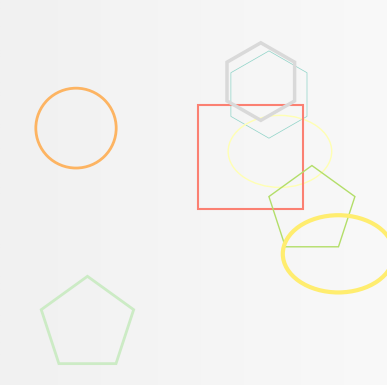[{"shape": "hexagon", "thickness": 0.5, "radius": 0.57, "center": [0.694, 0.754]}, {"shape": "oval", "thickness": 1, "radius": 0.67, "center": [0.722, 0.607]}, {"shape": "square", "thickness": 1.5, "radius": 0.68, "center": [0.647, 0.592]}, {"shape": "circle", "thickness": 2, "radius": 0.52, "center": [0.196, 0.667]}, {"shape": "pentagon", "thickness": 1, "radius": 0.58, "center": [0.805, 0.453]}, {"shape": "hexagon", "thickness": 2.5, "radius": 0.5, "center": [0.673, 0.788]}, {"shape": "pentagon", "thickness": 2, "radius": 0.63, "center": [0.226, 0.157]}, {"shape": "oval", "thickness": 3, "radius": 0.72, "center": [0.873, 0.341]}]